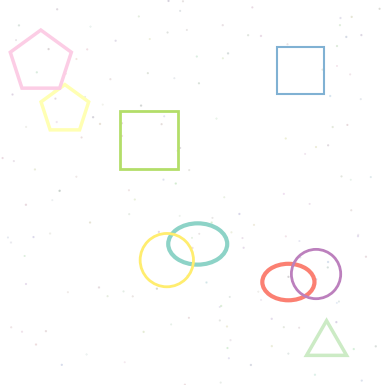[{"shape": "oval", "thickness": 3, "radius": 0.38, "center": [0.514, 0.366]}, {"shape": "pentagon", "thickness": 2.5, "radius": 0.33, "center": [0.168, 0.715]}, {"shape": "oval", "thickness": 3, "radius": 0.34, "center": [0.749, 0.267]}, {"shape": "square", "thickness": 1.5, "radius": 0.3, "center": [0.781, 0.817]}, {"shape": "square", "thickness": 2, "radius": 0.37, "center": [0.387, 0.637]}, {"shape": "pentagon", "thickness": 2.5, "radius": 0.42, "center": [0.106, 0.839]}, {"shape": "circle", "thickness": 2, "radius": 0.32, "center": [0.821, 0.288]}, {"shape": "triangle", "thickness": 2.5, "radius": 0.3, "center": [0.848, 0.107]}, {"shape": "circle", "thickness": 2, "radius": 0.35, "center": [0.433, 0.324]}]